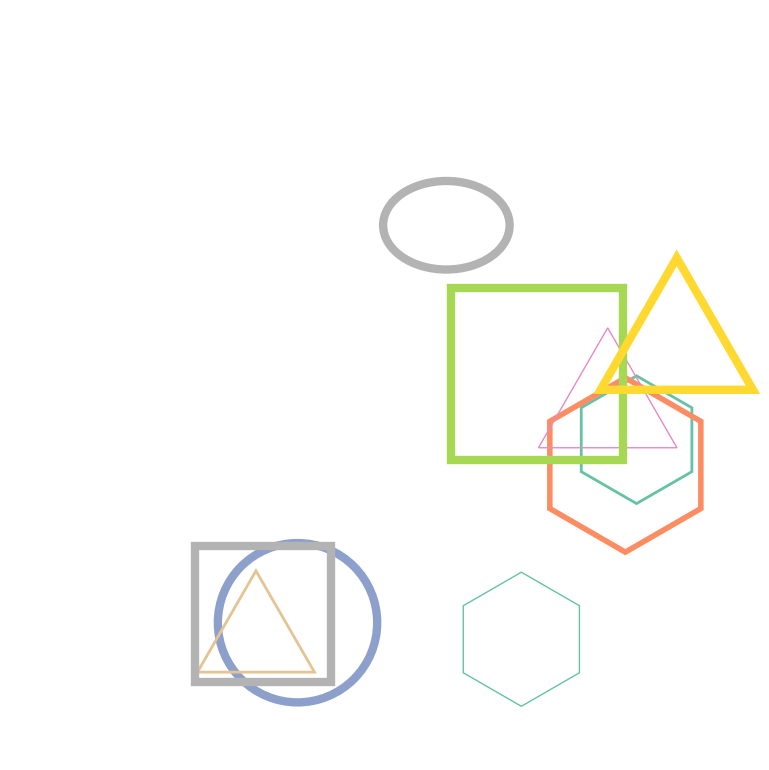[{"shape": "hexagon", "thickness": 0.5, "radius": 0.44, "center": [0.677, 0.17]}, {"shape": "hexagon", "thickness": 1, "radius": 0.41, "center": [0.827, 0.429]}, {"shape": "hexagon", "thickness": 2, "radius": 0.57, "center": [0.812, 0.396]}, {"shape": "circle", "thickness": 3, "radius": 0.52, "center": [0.386, 0.191]}, {"shape": "triangle", "thickness": 0.5, "radius": 0.52, "center": [0.789, 0.47]}, {"shape": "square", "thickness": 3, "radius": 0.56, "center": [0.698, 0.514]}, {"shape": "triangle", "thickness": 3, "radius": 0.57, "center": [0.879, 0.551]}, {"shape": "triangle", "thickness": 1, "radius": 0.44, "center": [0.332, 0.171]}, {"shape": "oval", "thickness": 3, "radius": 0.41, "center": [0.58, 0.707]}, {"shape": "square", "thickness": 3, "radius": 0.44, "center": [0.341, 0.202]}]